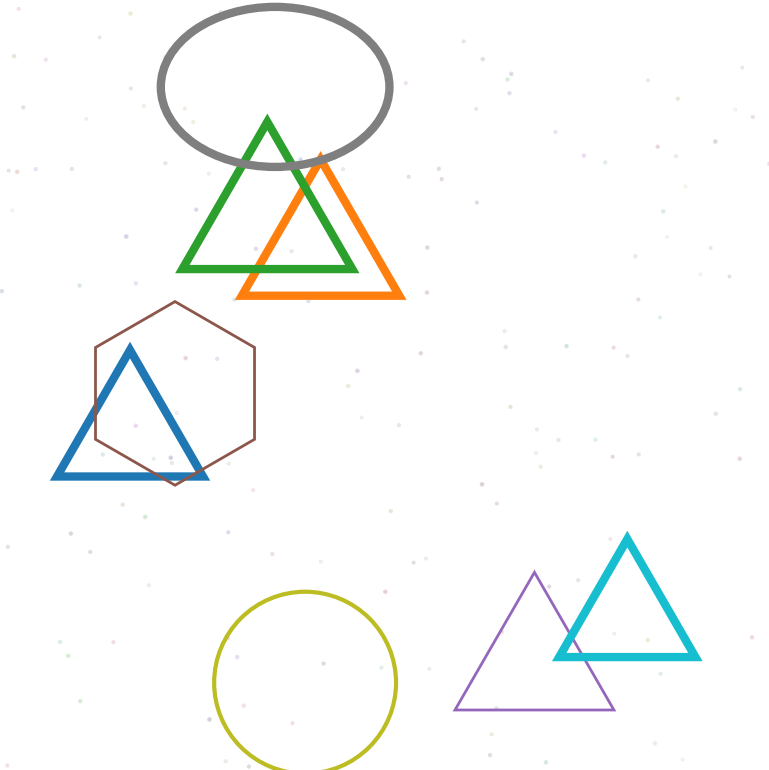[{"shape": "triangle", "thickness": 3, "radius": 0.55, "center": [0.169, 0.436]}, {"shape": "triangle", "thickness": 3, "radius": 0.59, "center": [0.416, 0.675]}, {"shape": "triangle", "thickness": 3, "radius": 0.64, "center": [0.347, 0.714]}, {"shape": "triangle", "thickness": 1, "radius": 0.6, "center": [0.694, 0.138]}, {"shape": "hexagon", "thickness": 1, "radius": 0.6, "center": [0.227, 0.489]}, {"shape": "oval", "thickness": 3, "radius": 0.74, "center": [0.357, 0.887]}, {"shape": "circle", "thickness": 1.5, "radius": 0.59, "center": [0.396, 0.113]}, {"shape": "triangle", "thickness": 3, "radius": 0.51, "center": [0.815, 0.198]}]